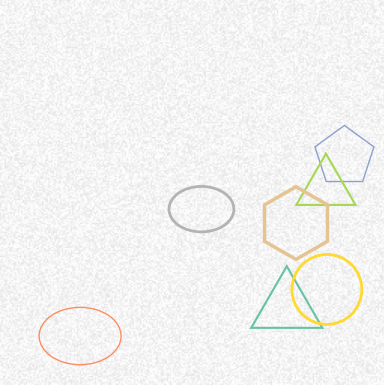[{"shape": "triangle", "thickness": 1.5, "radius": 0.53, "center": [0.745, 0.202]}, {"shape": "oval", "thickness": 1, "radius": 0.53, "center": [0.208, 0.127]}, {"shape": "pentagon", "thickness": 1, "radius": 0.4, "center": [0.895, 0.594]}, {"shape": "triangle", "thickness": 1.5, "radius": 0.44, "center": [0.847, 0.512]}, {"shape": "circle", "thickness": 2, "radius": 0.45, "center": [0.849, 0.248]}, {"shape": "hexagon", "thickness": 2.5, "radius": 0.47, "center": [0.769, 0.421]}, {"shape": "oval", "thickness": 2, "radius": 0.42, "center": [0.523, 0.457]}]